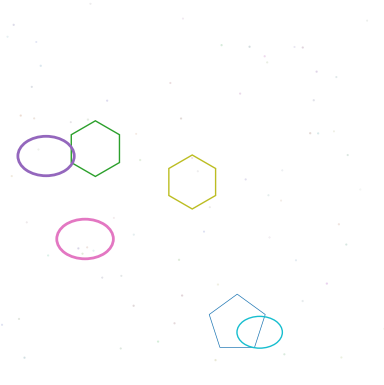[{"shape": "pentagon", "thickness": 0.5, "radius": 0.38, "center": [0.616, 0.159]}, {"shape": "hexagon", "thickness": 1, "radius": 0.36, "center": [0.248, 0.614]}, {"shape": "oval", "thickness": 2, "radius": 0.37, "center": [0.12, 0.595]}, {"shape": "oval", "thickness": 2, "radius": 0.37, "center": [0.221, 0.379]}, {"shape": "hexagon", "thickness": 1, "radius": 0.35, "center": [0.499, 0.527]}, {"shape": "oval", "thickness": 1, "radius": 0.29, "center": [0.674, 0.137]}]